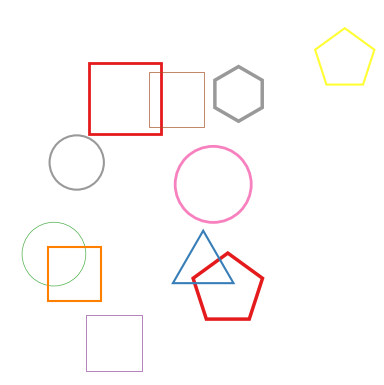[{"shape": "square", "thickness": 2, "radius": 0.46, "center": [0.325, 0.743]}, {"shape": "pentagon", "thickness": 2.5, "radius": 0.47, "center": [0.592, 0.248]}, {"shape": "triangle", "thickness": 1.5, "radius": 0.45, "center": [0.528, 0.31]}, {"shape": "circle", "thickness": 0.5, "radius": 0.41, "center": [0.14, 0.34]}, {"shape": "square", "thickness": 0.5, "radius": 0.36, "center": [0.296, 0.109]}, {"shape": "square", "thickness": 1.5, "radius": 0.35, "center": [0.194, 0.288]}, {"shape": "pentagon", "thickness": 1.5, "radius": 0.4, "center": [0.895, 0.846]}, {"shape": "square", "thickness": 0.5, "radius": 0.36, "center": [0.459, 0.742]}, {"shape": "circle", "thickness": 2, "radius": 0.49, "center": [0.554, 0.521]}, {"shape": "hexagon", "thickness": 2.5, "radius": 0.35, "center": [0.62, 0.756]}, {"shape": "circle", "thickness": 1.5, "radius": 0.35, "center": [0.199, 0.578]}]